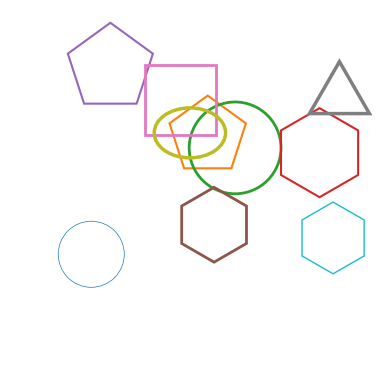[{"shape": "circle", "thickness": 0.5, "radius": 0.43, "center": [0.237, 0.34]}, {"shape": "pentagon", "thickness": 1.5, "radius": 0.52, "center": [0.54, 0.647]}, {"shape": "circle", "thickness": 2, "radius": 0.6, "center": [0.611, 0.616]}, {"shape": "hexagon", "thickness": 1.5, "radius": 0.58, "center": [0.83, 0.603]}, {"shape": "pentagon", "thickness": 1.5, "radius": 0.58, "center": [0.287, 0.825]}, {"shape": "hexagon", "thickness": 2, "radius": 0.49, "center": [0.556, 0.416]}, {"shape": "square", "thickness": 2, "radius": 0.46, "center": [0.469, 0.741]}, {"shape": "triangle", "thickness": 2.5, "radius": 0.45, "center": [0.882, 0.75]}, {"shape": "oval", "thickness": 2.5, "radius": 0.46, "center": [0.493, 0.655]}, {"shape": "hexagon", "thickness": 1, "radius": 0.47, "center": [0.865, 0.382]}]